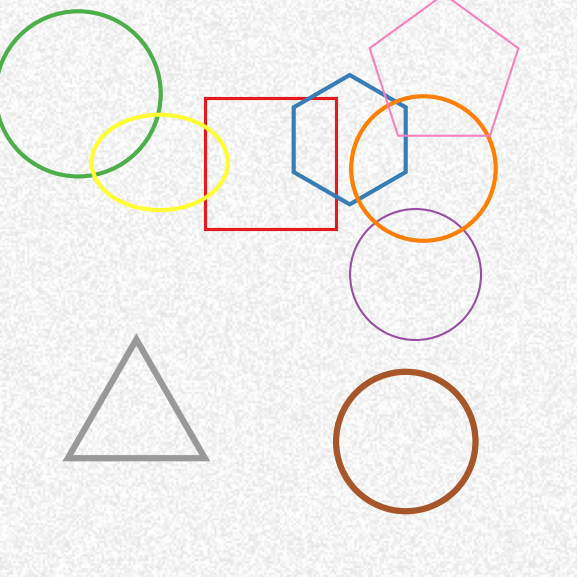[{"shape": "square", "thickness": 1.5, "radius": 0.57, "center": [0.468, 0.716]}, {"shape": "hexagon", "thickness": 2, "radius": 0.56, "center": [0.606, 0.757]}, {"shape": "circle", "thickness": 2, "radius": 0.72, "center": [0.135, 0.837]}, {"shape": "circle", "thickness": 1, "radius": 0.57, "center": [0.72, 0.524]}, {"shape": "circle", "thickness": 2, "radius": 0.63, "center": [0.733, 0.707]}, {"shape": "oval", "thickness": 2, "radius": 0.59, "center": [0.277, 0.718]}, {"shape": "circle", "thickness": 3, "radius": 0.6, "center": [0.703, 0.235]}, {"shape": "pentagon", "thickness": 1, "radius": 0.68, "center": [0.769, 0.874]}, {"shape": "triangle", "thickness": 3, "radius": 0.69, "center": [0.236, 0.274]}]